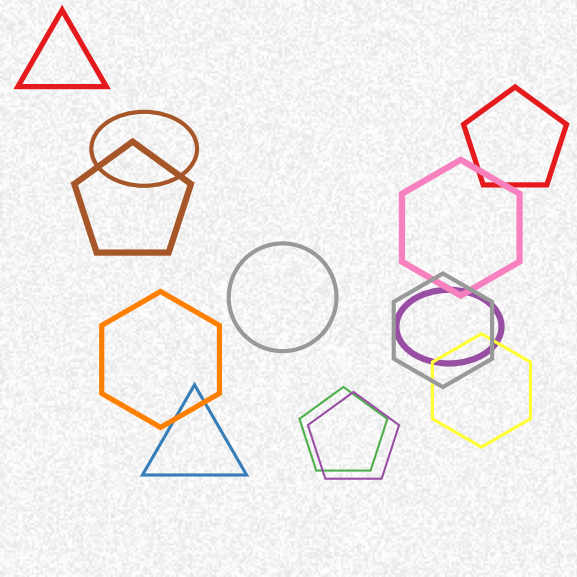[{"shape": "pentagon", "thickness": 2.5, "radius": 0.47, "center": [0.892, 0.755]}, {"shape": "triangle", "thickness": 2.5, "radius": 0.44, "center": [0.108, 0.893]}, {"shape": "triangle", "thickness": 1.5, "radius": 0.52, "center": [0.337, 0.229]}, {"shape": "pentagon", "thickness": 1, "radius": 0.4, "center": [0.595, 0.249]}, {"shape": "pentagon", "thickness": 1, "radius": 0.42, "center": [0.612, 0.237]}, {"shape": "oval", "thickness": 3, "radius": 0.46, "center": [0.777, 0.434]}, {"shape": "hexagon", "thickness": 2.5, "radius": 0.59, "center": [0.278, 0.377]}, {"shape": "hexagon", "thickness": 1.5, "radius": 0.49, "center": [0.834, 0.323]}, {"shape": "oval", "thickness": 2, "radius": 0.46, "center": [0.25, 0.741]}, {"shape": "pentagon", "thickness": 3, "radius": 0.53, "center": [0.23, 0.648]}, {"shape": "hexagon", "thickness": 3, "radius": 0.59, "center": [0.798, 0.605]}, {"shape": "hexagon", "thickness": 2, "radius": 0.49, "center": [0.767, 0.427]}, {"shape": "circle", "thickness": 2, "radius": 0.47, "center": [0.489, 0.484]}]